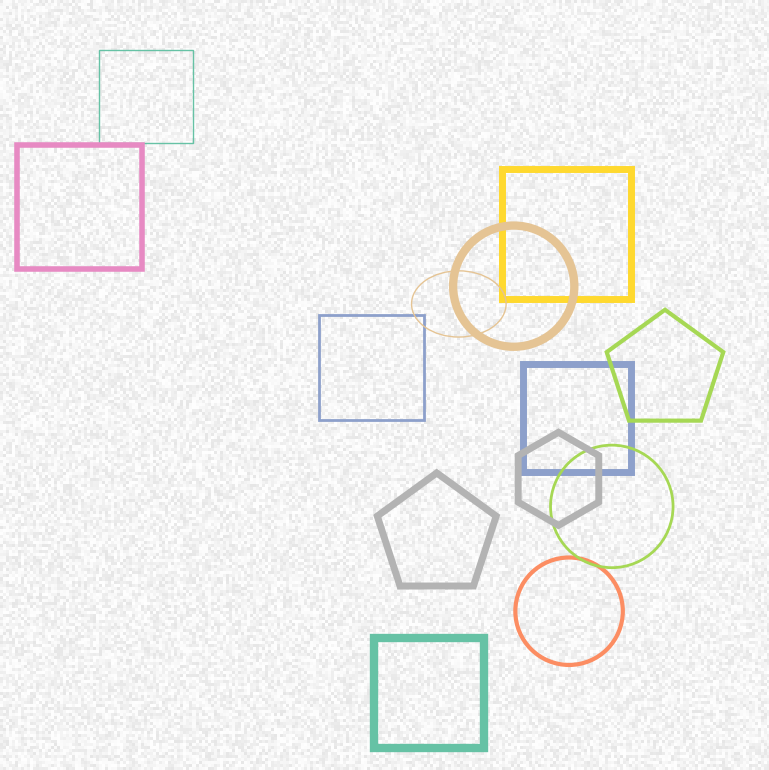[{"shape": "square", "thickness": 3, "radius": 0.36, "center": [0.557, 0.1]}, {"shape": "square", "thickness": 0.5, "radius": 0.3, "center": [0.19, 0.875]}, {"shape": "circle", "thickness": 1.5, "radius": 0.35, "center": [0.739, 0.206]}, {"shape": "square", "thickness": 1, "radius": 0.34, "center": [0.482, 0.523]}, {"shape": "square", "thickness": 2.5, "radius": 0.35, "center": [0.749, 0.457]}, {"shape": "square", "thickness": 2, "radius": 0.4, "center": [0.103, 0.731]}, {"shape": "pentagon", "thickness": 1.5, "radius": 0.4, "center": [0.864, 0.518]}, {"shape": "circle", "thickness": 1, "radius": 0.4, "center": [0.795, 0.342]}, {"shape": "square", "thickness": 2.5, "radius": 0.42, "center": [0.736, 0.696]}, {"shape": "oval", "thickness": 0.5, "radius": 0.31, "center": [0.596, 0.605]}, {"shape": "circle", "thickness": 3, "radius": 0.39, "center": [0.667, 0.628]}, {"shape": "pentagon", "thickness": 2.5, "radius": 0.41, "center": [0.567, 0.305]}, {"shape": "hexagon", "thickness": 2.5, "radius": 0.3, "center": [0.725, 0.378]}]